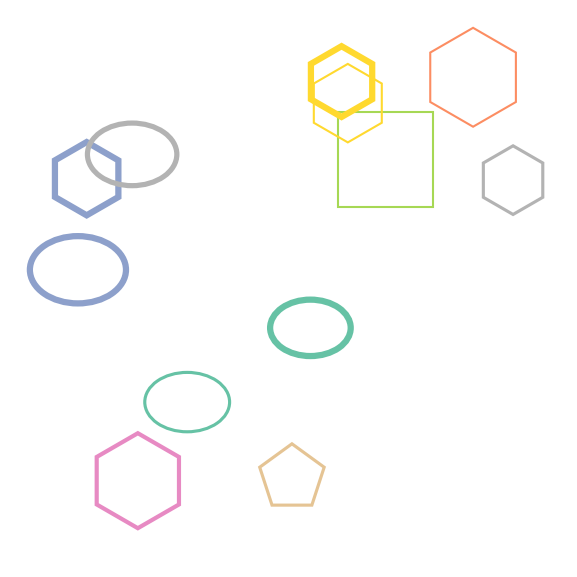[{"shape": "oval", "thickness": 1.5, "radius": 0.37, "center": [0.324, 0.303]}, {"shape": "oval", "thickness": 3, "radius": 0.35, "center": [0.538, 0.431]}, {"shape": "hexagon", "thickness": 1, "radius": 0.43, "center": [0.819, 0.865]}, {"shape": "hexagon", "thickness": 3, "radius": 0.32, "center": [0.15, 0.69]}, {"shape": "oval", "thickness": 3, "radius": 0.42, "center": [0.135, 0.532]}, {"shape": "hexagon", "thickness": 2, "radius": 0.41, "center": [0.239, 0.167]}, {"shape": "square", "thickness": 1, "radius": 0.41, "center": [0.667, 0.723]}, {"shape": "hexagon", "thickness": 1, "radius": 0.34, "center": [0.602, 0.821]}, {"shape": "hexagon", "thickness": 3, "radius": 0.31, "center": [0.591, 0.858]}, {"shape": "pentagon", "thickness": 1.5, "radius": 0.29, "center": [0.506, 0.172]}, {"shape": "oval", "thickness": 2.5, "radius": 0.39, "center": [0.229, 0.732]}, {"shape": "hexagon", "thickness": 1.5, "radius": 0.3, "center": [0.888, 0.687]}]